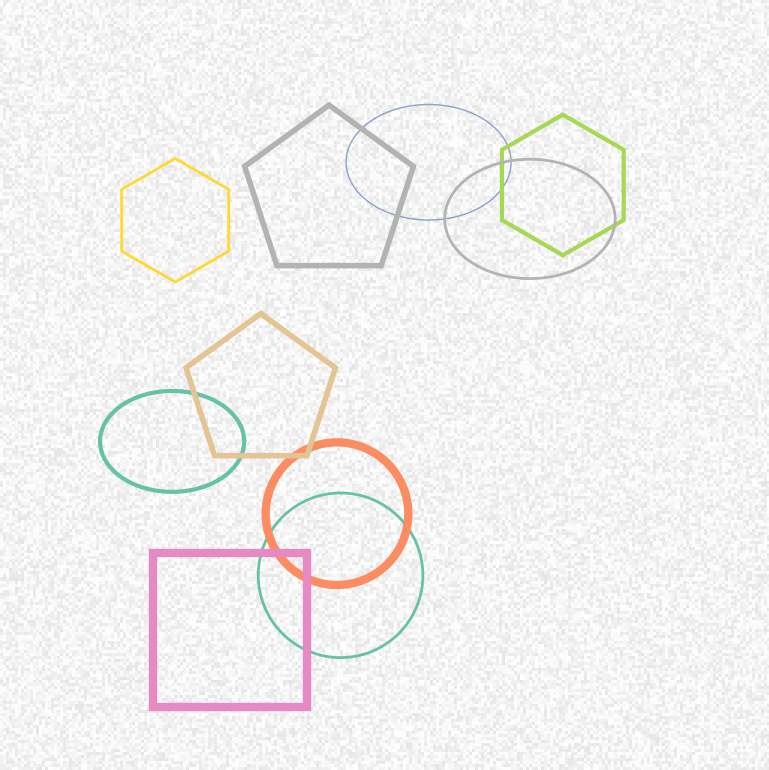[{"shape": "oval", "thickness": 1.5, "radius": 0.47, "center": [0.224, 0.427]}, {"shape": "circle", "thickness": 1, "radius": 0.53, "center": [0.442, 0.253]}, {"shape": "circle", "thickness": 3, "radius": 0.46, "center": [0.438, 0.333]}, {"shape": "oval", "thickness": 0.5, "radius": 0.54, "center": [0.557, 0.789]}, {"shape": "square", "thickness": 3, "radius": 0.5, "center": [0.299, 0.182]}, {"shape": "hexagon", "thickness": 1.5, "radius": 0.46, "center": [0.731, 0.76]}, {"shape": "hexagon", "thickness": 1, "radius": 0.4, "center": [0.228, 0.714]}, {"shape": "pentagon", "thickness": 2, "radius": 0.51, "center": [0.339, 0.491]}, {"shape": "oval", "thickness": 1, "radius": 0.55, "center": [0.688, 0.716]}, {"shape": "pentagon", "thickness": 2, "radius": 0.58, "center": [0.427, 0.748]}]